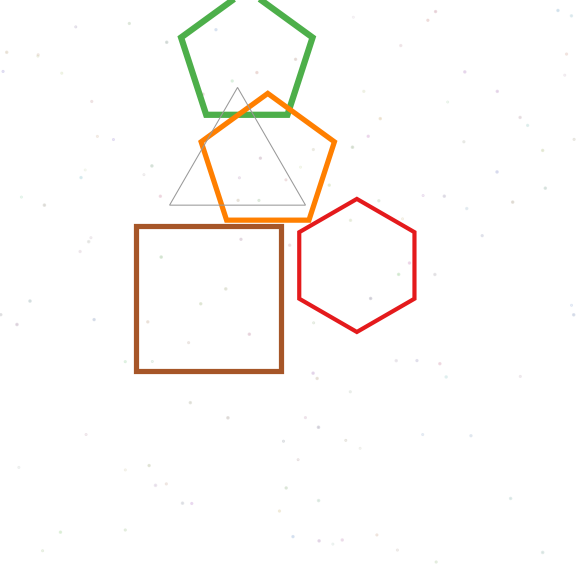[{"shape": "hexagon", "thickness": 2, "radius": 0.58, "center": [0.618, 0.539]}, {"shape": "pentagon", "thickness": 3, "radius": 0.6, "center": [0.427, 0.897]}, {"shape": "pentagon", "thickness": 2.5, "radius": 0.61, "center": [0.464, 0.716]}, {"shape": "square", "thickness": 2.5, "radius": 0.63, "center": [0.361, 0.483]}, {"shape": "triangle", "thickness": 0.5, "radius": 0.68, "center": [0.411, 0.712]}]